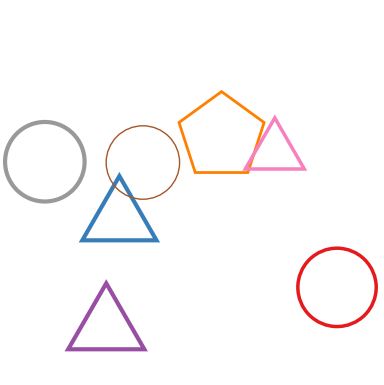[{"shape": "circle", "thickness": 2.5, "radius": 0.51, "center": [0.875, 0.254]}, {"shape": "triangle", "thickness": 3, "radius": 0.56, "center": [0.31, 0.431]}, {"shape": "triangle", "thickness": 3, "radius": 0.57, "center": [0.276, 0.15]}, {"shape": "pentagon", "thickness": 2, "radius": 0.58, "center": [0.575, 0.646]}, {"shape": "circle", "thickness": 1, "radius": 0.48, "center": [0.371, 0.578]}, {"shape": "triangle", "thickness": 2.5, "radius": 0.44, "center": [0.714, 0.605]}, {"shape": "circle", "thickness": 3, "radius": 0.52, "center": [0.116, 0.58]}]